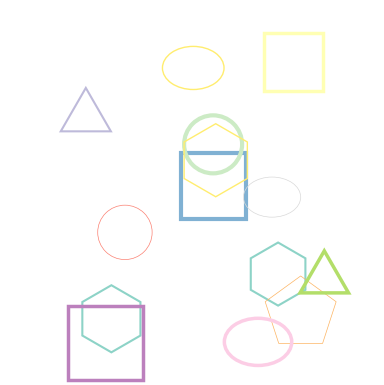[{"shape": "hexagon", "thickness": 1.5, "radius": 0.44, "center": [0.289, 0.172]}, {"shape": "hexagon", "thickness": 1.5, "radius": 0.41, "center": [0.722, 0.288]}, {"shape": "square", "thickness": 2.5, "radius": 0.38, "center": [0.763, 0.839]}, {"shape": "triangle", "thickness": 1.5, "radius": 0.38, "center": [0.223, 0.696]}, {"shape": "circle", "thickness": 0.5, "radius": 0.35, "center": [0.324, 0.396]}, {"shape": "square", "thickness": 3, "radius": 0.42, "center": [0.555, 0.517]}, {"shape": "pentagon", "thickness": 0.5, "radius": 0.48, "center": [0.781, 0.186]}, {"shape": "triangle", "thickness": 2.5, "radius": 0.36, "center": [0.842, 0.276]}, {"shape": "oval", "thickness": 2.5, "radius": 0.44, "center": [0.67, 0.112]}, {"shape": "oval", "thickness": 0.5, "radius": 0.37, "center": [0.707, 0.488]}, {"shape": "square", "thickness": 2.5, "radius": 0.48, "center": [0.273, 0.109]}, {"shape": "circle", "thickness": 3, "radius": 0.38, "center": [0.554, 0.625]}, {"shape": "oval", "thickness": 1, "radius": 0.4, "center": [0.502, 0.824]}, {"shape": "hexagon", "thickness": 1, "radius": 0.47, "center": [0.56, 0.584]}]